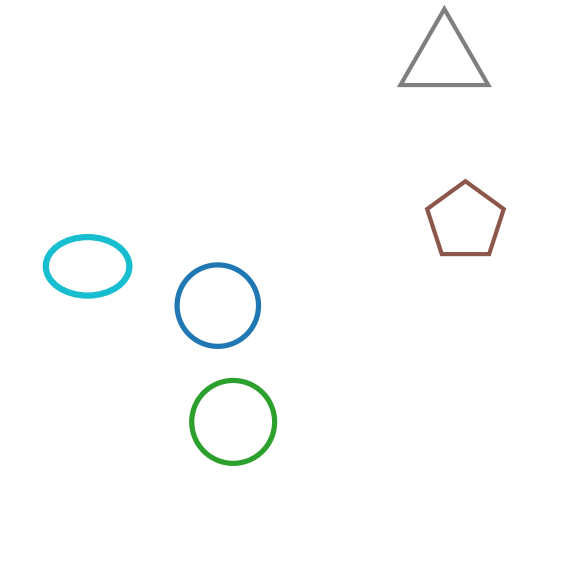[{"shape": "circle", "thickness": 2.5, "radius": 0.35, "center": [0.377, 0.47]}, {"shape": "circle", "thickness": 2.5, "radius": 0.36, "center": [0.404, 0.269]}, {"shape": "pentagon", "thickness": 2, "radius": 0.35, "center": [0.806, 0.616]}, {"shape": "triangle", "thickness": 2, "radius": 0.44, "center": [0.769, 0.896]}, {"shape": "oval", "thickness": 3, "radius": 0.36, "center": [0.152, 0.538]}]